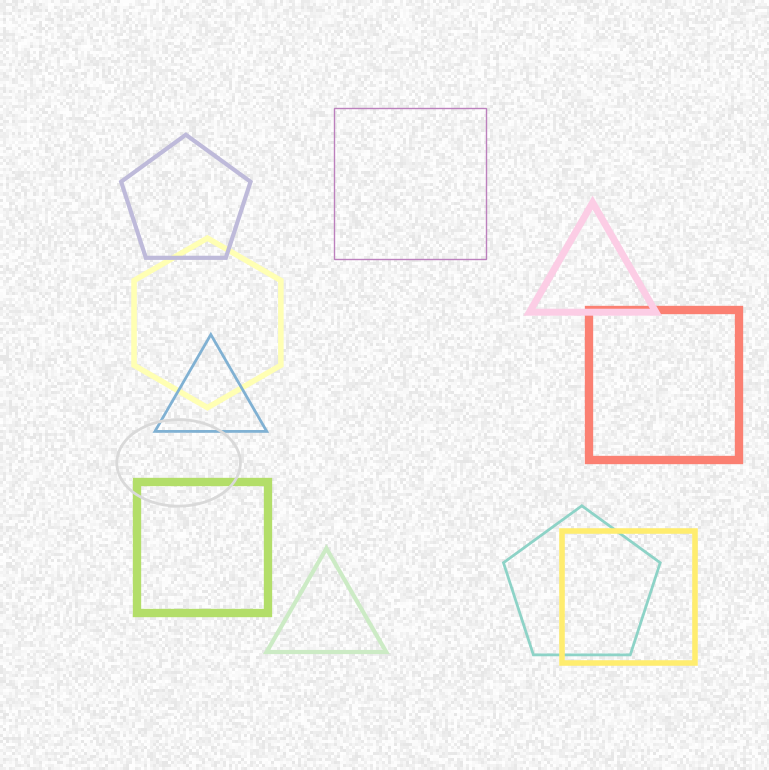[{"shape": "pentagon", "thickness": 1, "radius": 0.54, "center": [0.756, 0.236]}, {"shape": "hexagon", "thickness": 2, "radius": 0.55, "center": [0.269, 0.581]}, {"shape": "pentagon", "thickness": 1.5, "radius": 0.44, "center": [0.241, 0.737]}, {"shape": "square", "thickness": 3, "radius": 0.49, "center": [0.862, 0.5]}, {"shape": "triangle", "thickness": 1, "radius": 0.42, "center": [0.274, 0.482]}, {"shape": "square", "thickness": 3, "radius": 0.43, "center": [0.263, 0.289]}, {"shape": "triangle", "thickness": 2.5, "radius": 0.47, "center": [0.77, 0.642]}, {"shape": "oval", "thickness": 1, "radius": 0.4, "center": [0.232, 0.399]}, {"shape": "square", "thickness": 0.5, "radius": 0.49, "center": [0.532, 0.762]}, {"shape": "triangle", "thickness": 1.5, "radius": 0.45, "center": [0.424, 0.198]}, {"shape": "square", "thickness": 2, "radius": 0.43, "center": [0.816, 0.225]}]